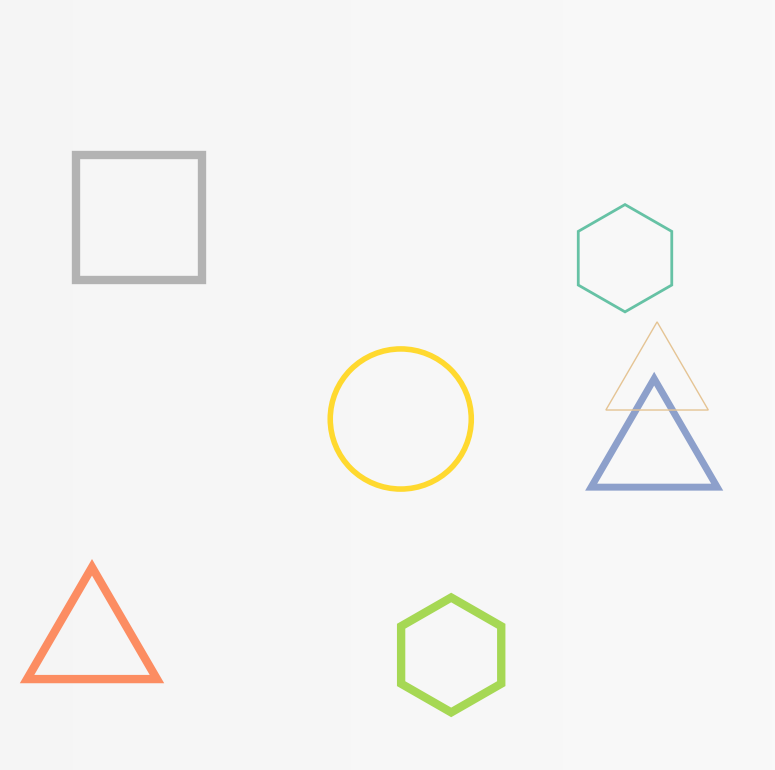[{"shape": "hexagon", "thickness": 1, "radius": 0.35, "center": [0.806, 0.665]}, {"shape": "triangle", "thickness": 3, "radius": 0.48, "center": [0.119, 0.166]}, {"shape": "triangle", "thickness": 2.5, "radius": 0.47, "center": [0.844, 0.414]}, {"shape": "hexagon", "thickness": 3, "radius": 0.37, "center": [0.582, 0.149]}, {"shape": "circle", "thickness": 2, "radius": 0.45, "center": [0.517, 0.456]}, {"shape": "triangle", "thickness": 0.5, "radius": 0.38, "center": [0.848, 0.506]}, {"shape": "square", "thickness": 3, "radius": 0.41, "center": [0.179, 0.718]}]